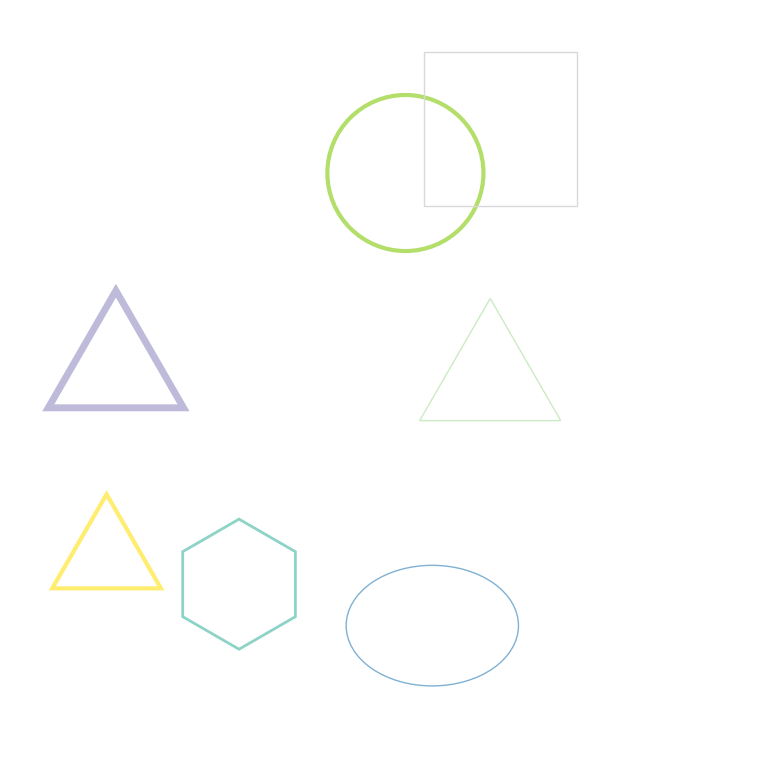[{"shape": "hexagon", "thickness": 1, "radius": 0.42, "center": [0.31, 0.241]}, {"shape": "triangle", "thickness": 2.5, "radius": 0.51, "center": [0.151, 0.521]}, {"shape": "oval", "thickness": 0.5, "radius": 0.56, "center": [0.561, 0.188]}, {"shape": "circle", "thickness": 1.5, "radius": 0.51, "center": [0.527, 0.775]}, {"shape": "square", "thickness": 0.5, "radius": 0.5, "center": [0.65, 0.833]}, {"shape": "triangle", "thickness": 0.5, "radius": 0.53, "center": [0.637, 0.507]}, {"shape": "triangle", "thickness": 1.5, "radius": 0.41, "center": [0.138, 0.277]}]